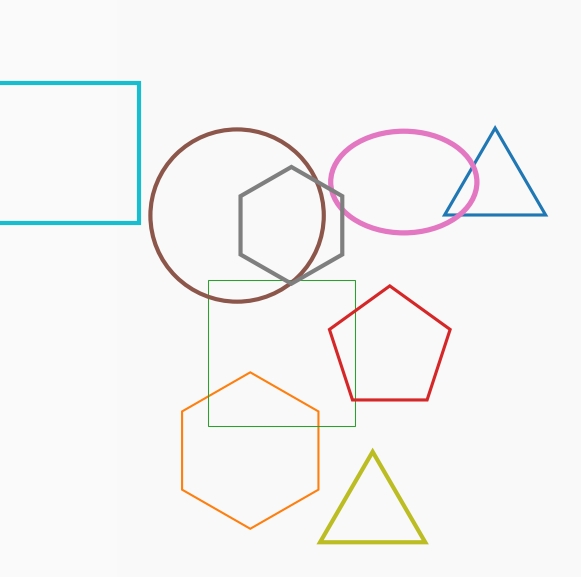[{"shape": "triangle", "thickness": 1.5, "radius": 0.5, "center": [0.852, 0.677]}, {"shape": "hexagon", "thickness": 1, "radius": 0.68, "center": [0.431, 0.219]}, {"shape": "square", "thickness": 0.5, "radius": 0.63, "center": [0.485, 0.388]}, {"shape": "pentagon", "thickness": 1.5, "radius": 0.55, "center": [0.671, 0.395]}, {"shape": "circle", "thickness": 2, "radius": 0.75, "center": [0.408, 0.626]}, {"shape": "oval", "thickness": 2.5, "radius": 0.63, "center": [0.695, 0.684]}, {"shape": "hexagon", "thickness": 2, "radius": 0.51, "center": [0.501, 0.609]}, {"shape": "triangle", "thickness": 2, "radius": 0.52, "center": [0.641, 0.112]}, {"shape": "square", "thickness": 2, "radius": 0.61, "center": [0.118, 0.734]}]